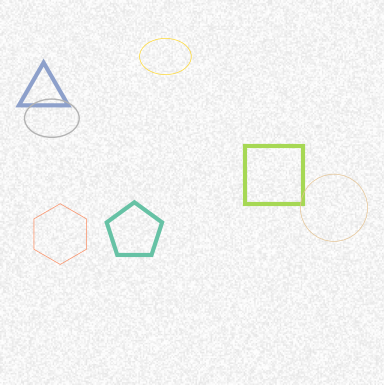[{"shape": "pentagon", "thickness": 3, "radius": 0.38, "center": [0.349, 0.399]}, {"shape": "hexagon", "thickness": 0.5, "radius": 0.39, "center": [0.156, 0.392]}, {"shape": "triangle", "thickness": 3, "radius": 0.37, "center": [0.113, 0.763]}, {"shape": "square", "thickness": 3, "radius": 0.38, "center": [0.711, 0.545]}, {"shape": "oval", "thickness": 0.5, "radius": 0.34, "center": [0.43, 0.853]}, {"shape": "circle", "thickness": 0.5, "radius": 0.44, "center": [0.867, 0.46]}, {"shape": "oval", "thickness": 1, "radius": 0.35, "center": [0.135, 0.693]}]